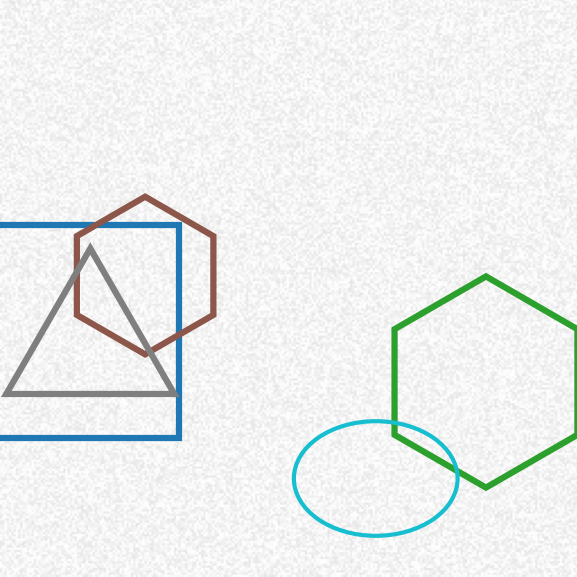[{"shape": "square", "thickness": 3, "radius": 0.92, "center": [0.126, 0.425]}, {"shape": "hexagon", "thickness": 3, "radius": 0.91, "center": [0.842, 0.338]}, {"shape": "hexagon", "thickness": 3, "radius": 0.68, "center": [0.251, 0.522]}, {"shape": "triangle", "thickness": 3, "radius": 0.84, "center": [0.156, 0.401]}, {"shape": "oval", "thickness": 2, "radius": 0.71, "center": [0.651, 0.171]}]